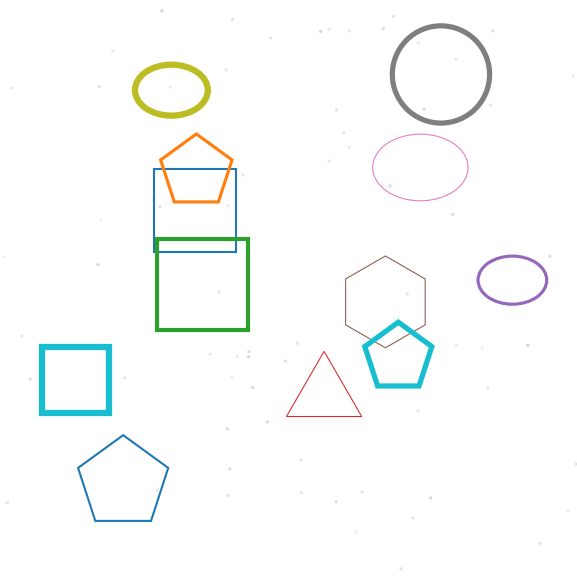[{"shape": "square", "thickness": 1, "radius": 0.36, "center": [0.338, 0.635]}, {"shape": "pentagon", "thickness": 1, "radius": 0.41, "center": [0.213, 0.164]}, {"shape": "pentagon", "thickness": 1.5, "radius": 0.33, "center": [0.34, 0.702]}, {"shape": "square", "thickness": 2, "radius": 0.39, "center": [0.351, 0.507]}, {"shape": "triangle", "thickness": 0.5, "radius": 0.38, "center": [0.561, 0.316]}, {"shape": "oval", "thickness": 1.5, "radius": 0.3, "center": [0.887, 0.514]}, {"shape": "hexagon", "thickness": 0.5, "radius": 0.4, "center": [0.667, 0.476]}, {"shape": "oval", "thickness": 0.5, "radius": 0.41, "center": [0.728, 0.709]}, {"shape": "circle", "thickness": 2.5, "radius": 0.42, "center": [0.764, 0.87]}, {"shape": "oval", "thickness": 3, "radius": 0.32, "center": [0.297, 0.843]}, {"shape": "square", "thickness": 3, "radius": 0.29, "center": [0.13, 0.341]}, {"shape": "pentagon", "thickness": 2.5, "radius": 0.31, "center": [0.69, 0.38]}]